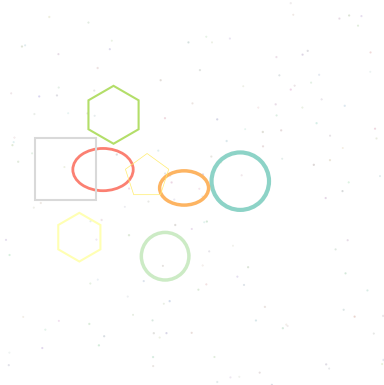[{"shape": "circle", "thickness": 3, "radius": 0.37, "center": [0.624, 0.529]}, {"shape": "hexagon", "thickness": 1.5, "radius": 0.32, "center": [0.206, 0.384]}, {"shape": "oval", "thickness": 2, "radius": 0.39, "center": [0.268, 0.56]}, {"shape": "oval", "thickness": 2.5, "radius": 0.32, "center": [0.478, 0.512]}, {"shape": "hexagon", "thickness": 1.5, "radius": 0.38, "center": [0.295, 0.702]}, {"shape": "square", "thickness": 1.5, "radius": 0.4, "center": [0.17, 0.561]}, {"shape": "circle", "thickness": 2.5, "radius": 0.31, "center": [0.429, 0.335]}, {"shape": "pentagon", "thickness": 0.5, "radius": 0.3, "center": [0.382, 0.542]}]